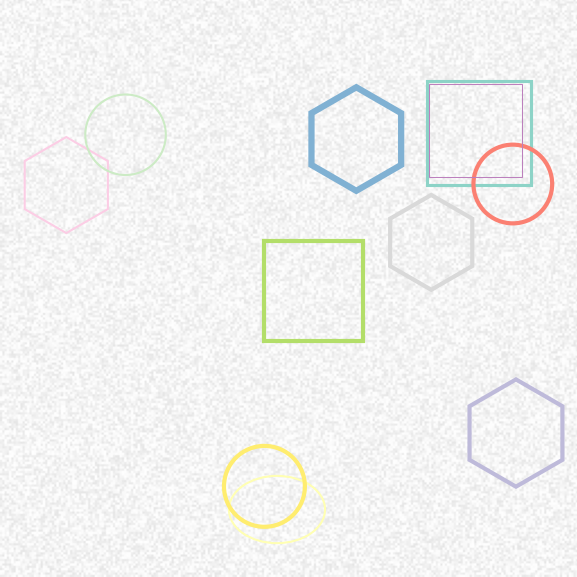[{"shape": "square", "thickness": 1.5, "radius": 0.45, "center": [0.83, 0.768]}, {"shape": "oval", "thickness": 1, "radius": 0.42, "center": [0.48, 0.117]}, {"shape": "hexagon", "thickness": 2, "radius": 0.46, "center": [0.893, 0.249]}, {"shape": "circle", "thickness": 2, "radius": 0.34, "center": [0.888, 0.681]}, {"shape": "hexagon", "thickness": 3, "radius": 0.45, "center": [0.617, 0.758]}, {"shape": "square", "thickness": 2, "radius": 0.43, "center": [0.543, 0.495]}, {"shape": "hexagon", "thickness": 1, "radius": 0.42, "center": [0.115, 0.679]}, {"shape": "hexagon", "thickness": 2, "radius": 0.41, "center": [0.747, 0.579]}, {"shape": "square", "thickness": 0.5, "radius": 0.4, "center": [0.823, 0.773]}, {"shape": "circle", "thickness": 1, "radius": 0.35, "center": [0.217, 0.766]}, {"shape": "circle", "thickness": 2, "radius": 0.35, "center": [0.458, 0.157]}]